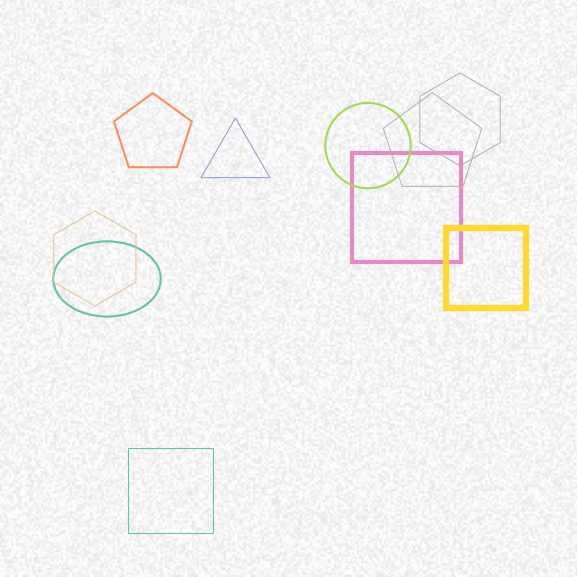[{"shape": "oval", "thickness": 1, "radius": 0.47, "center": [0.185, 0.516]}, {"shape": "square", "thickness": 0.5, "radius": 0.37, "center": [0.295, 0.15]}, {"shape": "pentagon", "thickness": 1, "radius": 0.35, "center": [0.265, 0.767]}, {"shape": "triangle", "thickness": 0.5, "radius": 0.34, "center": [0.408, 0.726]}, {"shape": "square", "thickness": 2, "radius": 0.47, "center": [0.704, 0.64]}, {"shape": "circle", "thickness": 1, "radius": 0.37, "center": [0.637, 0.747]}, {"shape": "square", "thickness": 3, "radius": 0.35, "center": [0.842, 0.536]}, {"shape": "hexagon", "thickness": 0.5, "radius": 0.41, "center": [0.164, 0.552]}, {"shape": "pentagon", "thickness": 0.5, "radius": 0.45, "center": [0.749, 0.749]}, {"shape": "hexagon", "thickness": 0.5, "radius": 0.4, "center": [0.797, 0.792]}]